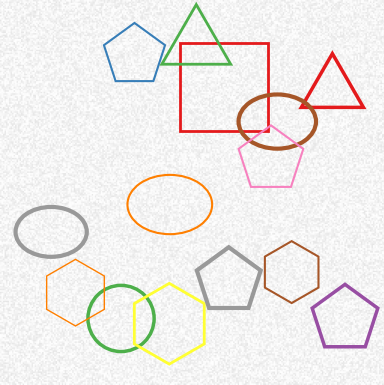[{"shape": "square", "thickness": 2, "radius": 0.57, "center": [0.581, 0.774]}, {"shape": "triangle", "thickness": 2.5, "radius": 0.47, "center": [0.863, 0.768]}, {"shape": "pentagon", "thickness": 1.5, "radius": 0.42, "center": [0.349, 0.857]}, {"shape": "triangle", "thickness": 2, "radius": 0.52, "center": [0.51, 0.885]}, {"shape": "circle", "thickness": 2.5, "radius": 0.43, "center": [0.314, 0.173]}, {"shape": "pentagon", "thickness": 2.5, "radius": 0.45, "center": [0.896, 0.172]}, {"shape": "hexagon", "thickness": 1, "radius": 0.43, "center": [0.196, 0.24]}, {"shape": "oval", "thickness": 1.5, "radius": 0.55, "center": [0.441, 0.469]}, {"shape": "hexagon", "thickness": 2, "radius": 0.52, "center": [0.44, 0.159]}, {"shape": "hexagon", "thickness": 1.5, "radius": 0.4, "center": [0.758, 0.293]}, {"shape": "oval", "thickness": 3, "radius": 0.5, "center": [0.72, 0.684]}, {"shape": "pentagon", "thickness": 1.5, "radius": 0.44, "center": [0.704, 0.586]}, {"shape": "oval", "thickness": 3, "radius": 0.46, "center": [0.133, 0.398]}, {"shape": "pentagon", "thickness": 3, "radius": 0.44, "center": [0.594, 0.271]}]